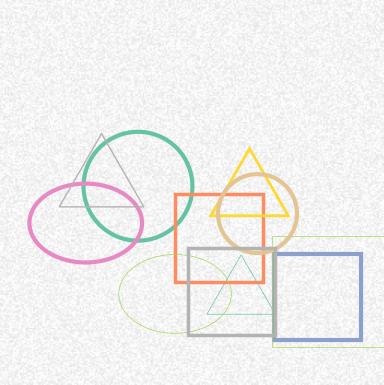[{"shape": "triangle", "thickness": 0.5, "radius": 0.51, "center": [0.626, 0.235]}, {"shape": "circle", "thickness": 3, "radius": 0.71, "center": [0.358, 0.516]}, {"shape": "square", "thickness": 2.5, "radius": 0.57, "center": [0.568, 0.382]}, {"shape": "square", "thickness": 3, "radius": 0.56, "center": [0.824, 0.229]}, {"shape": "oval", "thickness": 3, "radius": 0.73, "center": [0.223, 0.421]}, {"shape": "square", "thickness": 0.5, "radius": 0.72, "center": [0.852, 0.243]}, {"shape": "oval", "thickness": 0.5, "radius": 0.73, "center": [0.455, 0.237]}, {"shape": "triangle", "thickness": 2, "radius": 0.58, "center": [0.648, 0.498]}, {"shape": "circle", "thickness": 3, "radius": 0.51, "center": [0.669, 0.445]}, {"shape": "square", "thickness": 2.5, "radius": 0.56, "center": [0.602, 0.242]}, {"shape": "triangle", "thickness": 1, "radius": 0.63, "center": [0.264, 0.526]}]